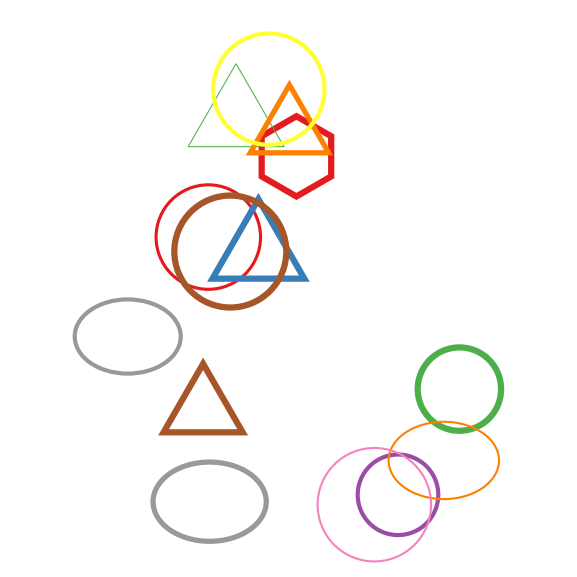[{"shape": "circle", "thickness": 1.5, "radius": 0.45, "center": [0.361, 0.589]}, {"shape": "hexagon", "thickness": 3, "radius": 0.35, "center": [0.513, 0.728]}, {"shape": "triangle", "thickness": 3, "radius": 0.46, "center": [0.447, 0.563]}, {"shape": "triangle", "thickness": 0.5, "radius": 0.48, "center": [0.409, 0.793]}, {"shape": "circle", "thickness": 3, "radius": 0.36, "center": [0.796, 0.325]}, {"shape": "circle", "thickness": 2, "radius": 0.35, "center": [0.689, 0.142]}, {"shape": "oval", "thickness": 1, "radius": 0.48, "center": [0.769, 0.202]}, {"shape": "triangle", "thickness": 2.5, "radius": 0.39, "center": [0.501, 0.774]}, {"shape": "circle", "thickness": 2, "radius": 0.48, "center": [0.466, 0.845]}, {"shape": "triangle", "thickness": 3, "radius": 0.4, "center": [0.352, 0.29]}, {"shape": "circle", "thickness": 3, "radius": 0.48, "center": [0.399, 0.564]}, {"shape": "circle", "thickness": 1, "radius": 0.49, "center": [0.648, 0.125]}, {"shape": "oval", "thickness": 2.5, "radius": 0.49, "center": [0.363, 0.13]}, {"shape": "oval", "thickness": 2, "radius": 0.46, "center": [0.221, 0.416]}]